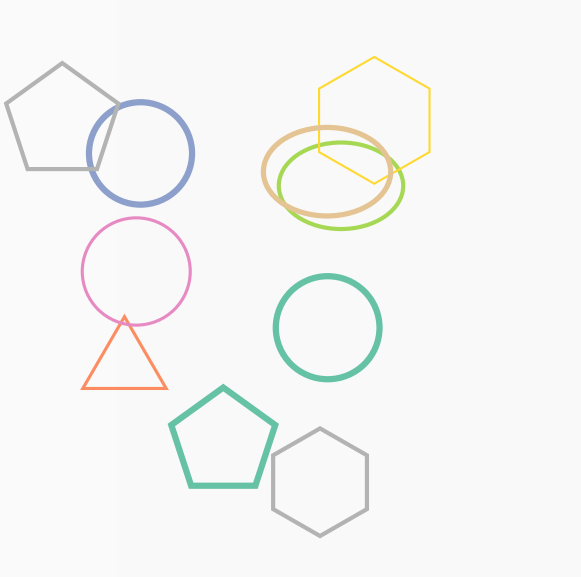[{"shape": "pentagon", "thickness": 3, "radius": 0.47, "center": [0.384, 0.234]}, {"shape": "circle", "thickness": 3, "radius": 0.45, "center": [0.564, 0.432]}, {"shape": "triangle", "thickness": 1.5, "radius": 0.41, "center": [0.214, 0.368]}, {"shape": "circle", "thickness": 3, "radius": 0.44, "center": [0.242, 0.733]}, {"shape": "circle", "thickness": 1.5, "radius": 0.46, "center": [0.234, 0.529]}, {"shape": "oval", "thickness": 2, "radius": 0.54, "center": [0.587, 0.677]}, {"shape": "hexagon", "thickness": 1, "radius": 0.55, "center": [0.644, 0.791]}, {"shape": "oval", "thickness": 2.5, "radius": 0.55, "center": [0.563, 0.702]}, {"shape": "pentagon", "thickness": 2, "radius": 0.51, "center": [0.107, 0.788]}, {"shape": "hexagon", "thickness": 2, "radius": 0.47, "center": [0.551, 0.164]}]